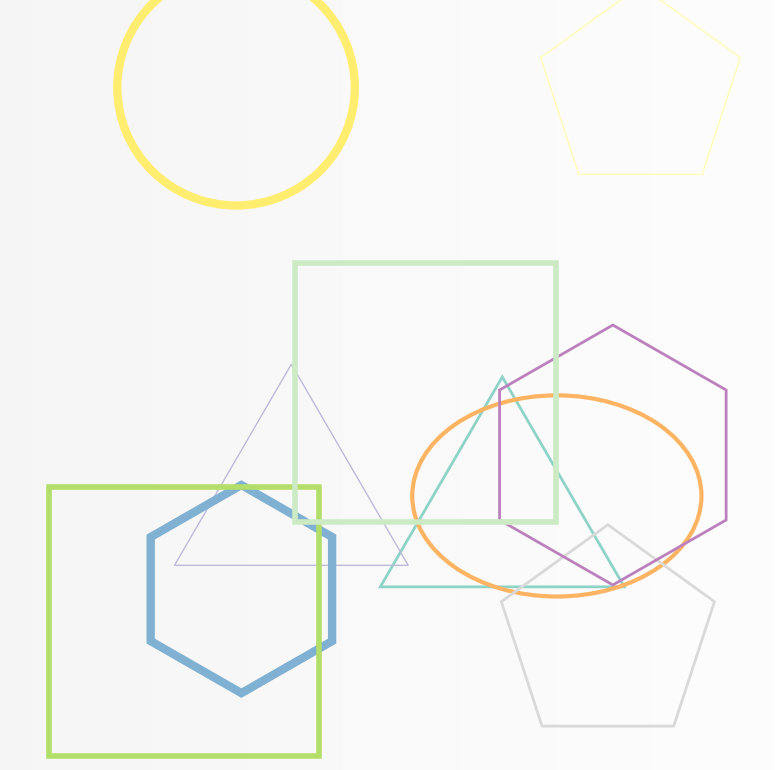[{"shape": "triangle", "thickness": 1, "radius": 0.91, "center": [0.648, 0.329]}, {"shape": "pentagon", "thickness": 0.5, "radius": 0.68, "center": [0.826, 0.883]}, {"shape": "triangle", "thickness": 0.5, "radius": 0.87, "center": [0.376, 0.353]}, {"shape": "hexagon", "thickness": 3, "radius": 0.68, "center": [0.311, 0.235]}, {"shape": "oval", "thickness": 1.5, "radius": 0.93, "center": [0.719, 0.356]}, {"shape": "square", "thickness": 2, "radius": 0.87, "center": [0.237, 0.193]}, {"shape": "pentagon", "thickness": 1, "radius": 0.72, "center": [0.784, 0.174]}, {"shape": "hexagon", "thickness": 1, "radius": 0.84, "center": [0.791, 0.409]}, {"shape": "square", "thickness": 2, "radius": 0.84, "center": [0.549, 0.49]}, {"shape": "circle", "thickness": 3, "radius": 0.77, "center": [0.305, 0.886]}]